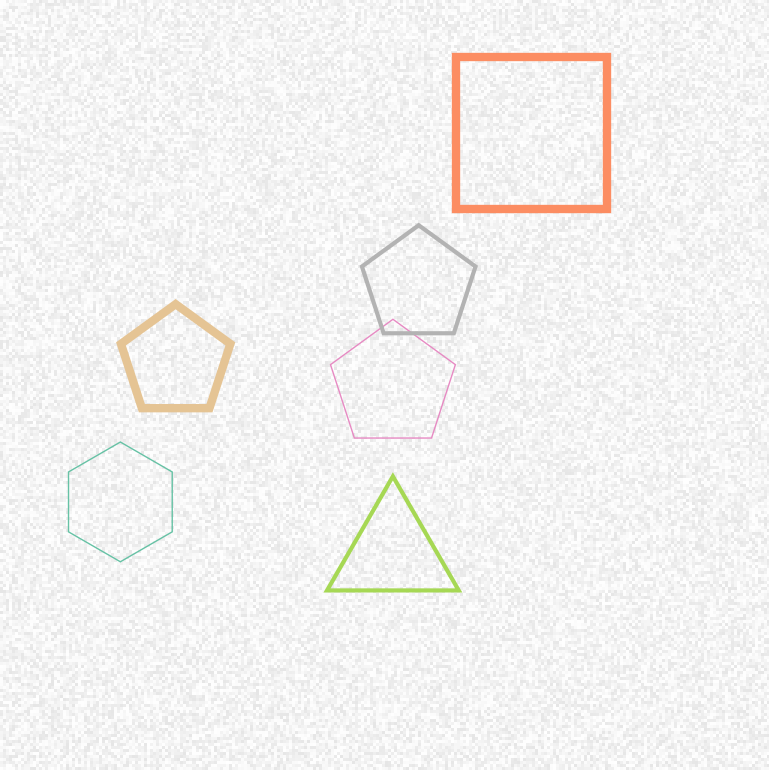[{"shape": "hexagon", "thickness": 0.5, "radius": 0.39, "center": [0.156, 0.348]}, {"shape": "square", "thickness": 3, "radius": 0.49, "center": [0.69, 0.827]}, {"shape": "pentagon", "thickness": 0.5, "radius": 0.43, "center": [0.51, 0.5]}, {"shape": "triangle", "thickness": 1.5, "radius": 0.49, "center": [0.51, 0.283]}, {"shape": "pentagon", "thickness": 3, "radius": 0.37, "center": [0.228, 0.53]}, {"shape": "pentagon", "thickness": 1.5, "radius": 0.39, "center": [0.544, 0.63]}]